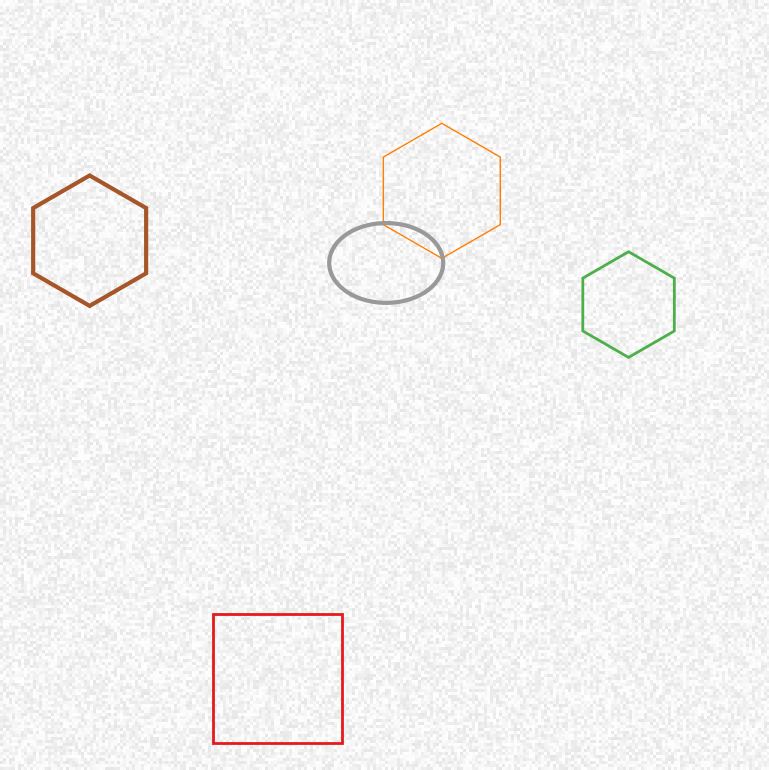[{"shape": "square", "thickness": 1, "radius": 0.42, "center": [0.36, 0.119]}, {"shape": "hexagon", "thickness": 1, "radius": 0.34, "center": [0.816, 0.604]}, {"shape": "hexagon", "thickness": 0.5, "radius": 0.44, "center": [0.574, 0.752]}, {"shape": "hexagon", "thickness": 1.5, "radius": 0.42, "center": [0.116, 0.687]}, {"shape": "oval", "thickness": 1.5, "radius": 0.37, "center": [0.502, 0.658]}]